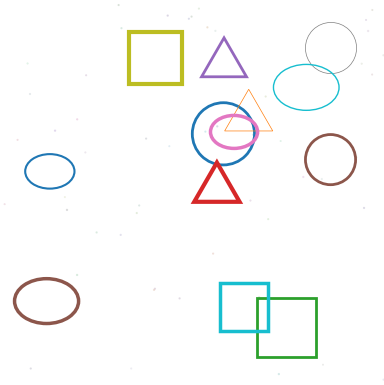[{"shape": "oval", "thickness": 1.5, "radius": 0.32, "center": [0.129, 0.555]}, {"shape": "circle", "thickness": 2, "radius": 0.4, "center": [0.58, 0.652]}, {"shape": "triangle", "thickness": 0.5, "radius": 0.36, "center": [0.646, 0.696]}, {"shape": "square", "thickness": 2, "radius": 0.38, "center": [0.745, 0.15]}, {"shape": "triangle", "thickness": 3, "radius": 0.34, "center": [0.563, 0.51]}, {"shape": "triangle", "thickness": 2, "radius": 0.34, "center": [0.582, 0.834]}, {"shape": "oval", "thickness": 2.5, "radius": 0.42, "center": [0.121, 0.218]}, {"shape": "circle", "thickness": 2, "radius": 0.33, "center": [0.859, 0.585]}, {"shape": "oval", "thickness": 2.5, "radius": 0.31, "center": [0.608, 0.657]}, {"shape": "circle", "thickness": 0.5, "radius": 0.33, "center": [0.86, 0.875]}, {"shape": "square", "thickness": 3, "radius": 0.34, "center": [0.404, 0.848]}, {"shape": "oval", "thickness": 1, "radius": 0.43, "center": [0.795, 0.773]}, {"shape": "square", "thickness": 2.5, "radius": 0.31, "center": [0.634, 0.202]}]